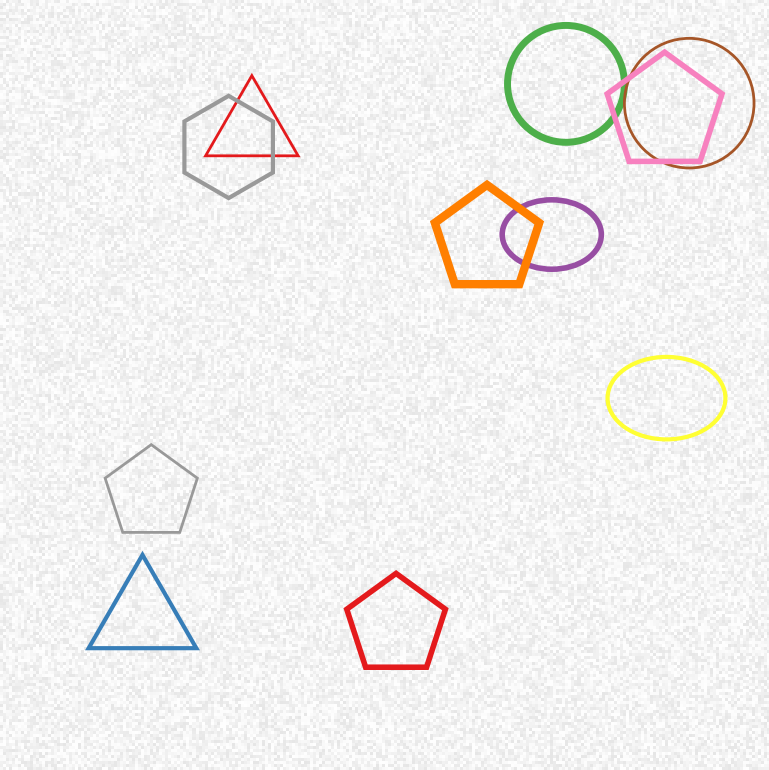[{"shape": "triangle", "thickness": 1, "radius": 0.35, "center": [0.327, 0.832]}, {"shape": "pentagon", "thickness": 2, "radius": 0.34, "center": [0.514, 0.188]}, {"shape": "triangle", "thickness": 1.5, "radius": 0.4, "center": [0.185, 0.199]}, {"shape": "circle", "thickness": 2.5, "radius": 0.38, "center": [0.735, 0.891]}, {"shape": "oval", "thickness": 2, "radius": 0.32, "center": [0.717, 0.695]}, {"shape": "pentagon", "thickness": 3, "radius": 0.36, "center": [0.633, 0.689]}, {"shape": "oval", "thickness": 1.5, "radius": 0.38, "center": [0.866, 0.483]}, {"shape": "circle", "thickness": 1, "radius": 0.42, "center": [0.895, 0.866]}, {"shape": "pentagon", "thickness": 2, "radius": 0.39, "center": [0.863, 0.854]}, {"shape": "hexagon", "thickness": 1.5, "radius": 0.33, "center": [0.297, 0.809]}, {"shape": "pentagon", "thickness": 1, "radius": 0.31, "center": [0.196, 0.36]}]